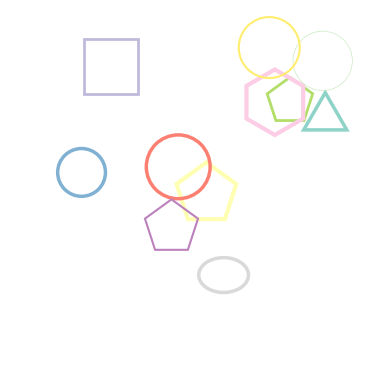[{"shape": "triangle", "thickness": 2.5, "radius": 0.32, "center": [0.845, 0.695]}, {"shape": "pentagon", "thickness": 3, "radius": 0.41, "center": [0.536, 0.497]}, {"shape": "square", "thickness": 2, "radius": 0.36, "center": [0.288, 0.828]}, {"shape": "circle", "thickness": 2.5, "radius": 0.41, "center": [0.463, 0.567]}, {"shape": "circle", "thickness": 2.5, "radius": 0.31, "center": [0.212, 0.552]}, {"shape": "pentagon", "thickness": 2, "radius": 0.31, "center": [0.753, 0.737]}, {"shape": "hexagon", "thickness": 3, "radius": 0.43, "center": [0.714, 0.734]}, {"shape": "oval", "thickness": 2.5, "radius": 0.32, "center": [0.581, 0.286]}, {"shape": "pentagon", "thickness": 1.5, "radius": 0.36, "center": [0.445, 0.41]}, {"shape": "circle", "thickness": 0.5, "radius": 0.39, "center": [0.838, 0.842]}, {"shape": "circle", "thickness": 1.5, "radius": 0.4, "center": [0.699, 0.877]}]